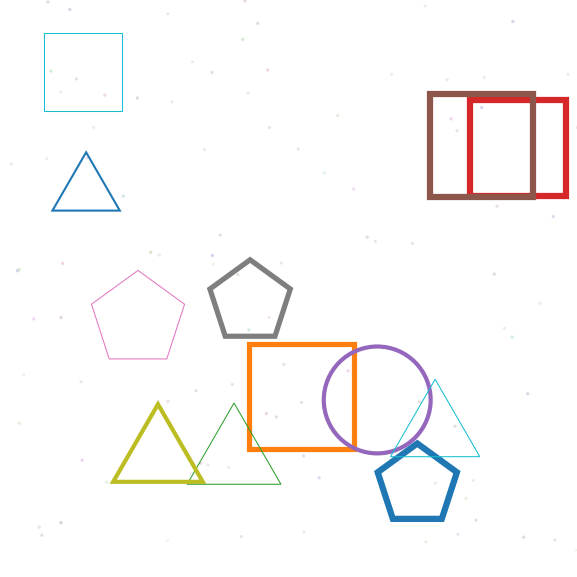[{"shape": "triangle", "thickness": 1, "radius": 0.34, "center": [0.149, 0.668]}, {"shape": "pentagon", "thickness": 3, "radius": 0.36, "center": [0.723, 0.159]}, {"shape": "square", "thickness": 2.5, "radius": 0.45, "center": [0.522, 0.312]}, {"shape": "triangle", "thickness": 0.5, "radius": 0.47, "center": [0.405, 0.207]}, {"shape": "square", "thickness": 3, "radius": 0.42, "center": [0.897, 0.743]}, {"shape": "circle", "thickness": 2, "radius": 0.46, "center": [0.653, 0.307]}, {"shape": "square", "thickness": 3, "radius": 0.45, "center": [0.833, 0.748]}, {"shape": "pentagon", "thickness": 0.5, "radius": 0.42, "center": [0.239, 0.446]}, {"shape": "pentagon", "thickness": 2.5, "radius": 0.37, "center": [0.433, 0.476]}, {"shape": "triangle", "thickness": 2, "radius": 0.45, "center": [0.274, 0.21]}, {"shape": "square", "thickness": 0.5, "radius": 0.34, "center": [0.143, 0.874]}, {"shape": "triangle", "thickness": 0.5, "radius": 0.45, "center": [0.753, 0.253]}]